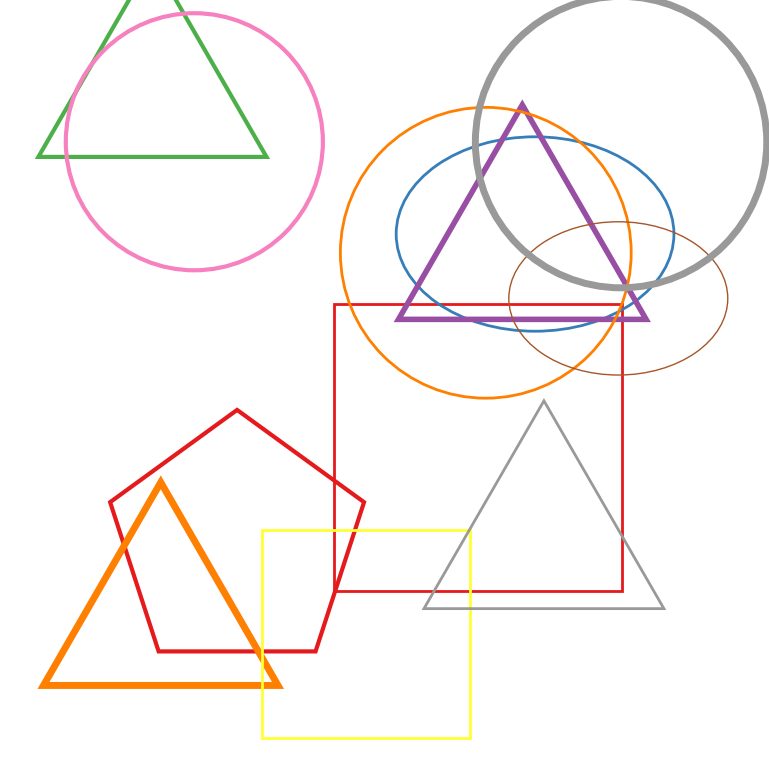[{"shape": "square", "thickness": 1, "radius": 0.93, "center": [0.621, 0.419]}, {"shape": "pentagon", "thickness": 1.5, "radius": 0.87, "center": [0.308, 0.294]}, {"shape": "oval", "thickness": 1, "radius": 0.9, "center": [0.695, 0.696]}, {"shape": "triangle", "thickness": 1.5, "radius": 0.86, "center": [0.198, 0.882]}, {"shape": "triangle", "thickness": 2, "radius": 0.93, "center": [0.678, 0.678]}, {"shape": "triangle", "thickness": 2.5, "radius": 0.88, "center": [0.209, 0.198]}, {"shape": "circle", "thickness": 1, "radius": 0.94, "center": [0.631, 0.672]}, {"shape": "square", "thickness": 1, "radius": 0.67, "center": [0.476, 0.177]}, {"shape": "oval", "thickness": 0.5, "radius": 0.71, "center": [0.803, 0.612]}, {"shape": "circle", "thickness": 1.5, "radius": 0.83, "center": [0.252, 0.816]}, {"shape": "triangle", "thickness": 1, "radius": 0.9, "center": [0.706, 0.3]}, {"shape": "circle", "thickness": 2.5, "radius": 0.95, "center": [0.807, 0.815]}]